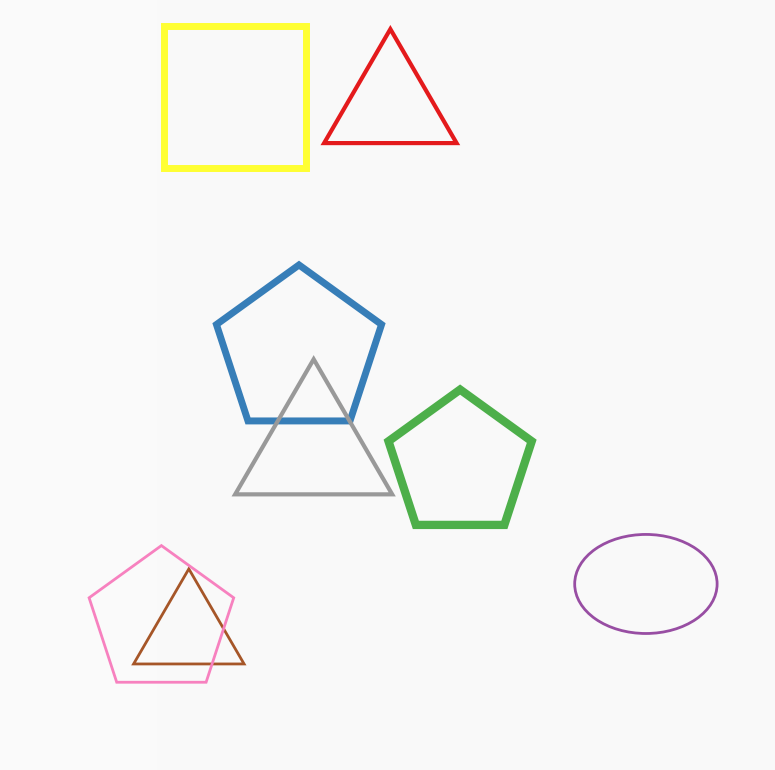[{"shape": "triangle", "thickness": 1.5, "radius": 0.49, "center": [0.504, 0.864]}, {"shape": "pentagon", "thickness": 2.5, "radius": 0.56, "center": [0.386, 0.544]}, {"shape": "pentagon", "thickness": 3, "radius": 0.49, "center": [0.594, 0.397]}, {"shape": "oval", "thickness": 1, "radius": 0.46, "center": [0.833, 0.242]}, {"shape": "square", "thickness": 2.5, "radius": 0.46, "center": [0.303, 0.874]}, {"shape": "triangle", "thickness": 1, "radius": 0.41, "center": [0.244, 0.179]}, {"shape": "pentagon", "thickness": 1, "radius": 0.49, "center": [0.208, 0.193]}, {"shape": "triangle", "thickness": 1.5, "radius": 0.58, "center": [0.405, 0.416]}]